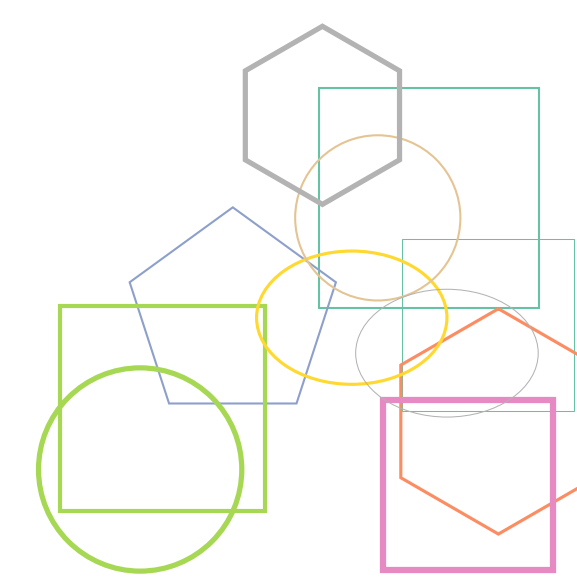[{"shape": "square", "thickness": 0.5, "radius": 0.74, "center": [0.845, 0.437]}, {"shape": "square", "thickness": 1, "radius": 0.95, "center": [0.743, 0.657]}, {"shape": "hexagon", "thickness": 1.5, "radius": 0.98, "center": [0.863, 0.269]}, {"shape": "pentagon", "thickness": 1, "radius": 0.94, "center": [0.403, 0.452]}, {"shape": "square", "thickness": 3, "radius": 0.74, "center": [0.81, 0.159]}, {"shape": "square", "thickness": 2, "radius": 0.88, "center": [0.281, 0.292]}, {"shape": "circle", "thickness": 2.5, "radius": 0.88, "center": [0.243, 0.186]}, {"shape": "oval", "thickness": 1.5, "radius": 0.82, "center": [0.609, 0.449]}, {"shape": "circle", "thickness": 1, "radius": 0.72, "center": [0.654, 0.622]}, {"shape": "hexagon", "thickness": 2.5, "radius": 0.77, "center": [0.558, 0.799]}, {"shape": "oval", "thickness": 0.5, "radius": 0.79, "center": [0.774, 0.388]}]